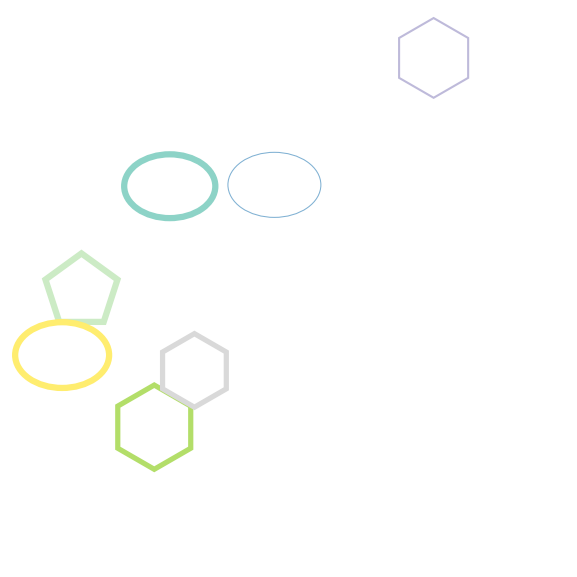[{"shape": "oval", "thickness": 3, "radius": 0.39, "center": [0.294, 0.677]}, {"shape": "hexagon", "thickness": 1, "radius": 0.35, "center": [0.751, 0.899]}, {"shape": "oval", "thickness": 0.5, "radius": 0.4, "center": [0.475, 0.679]}, {"shape": "hexagon", "thickness": 2.5, "radius": 0.36, "center": [0.267, 0.259]}, {"shape": "hexagon", "thickness": 2.5, "radius": 0.32, "center": [0.337, 0.358]}, {"shape": "pentagon", "thickness": 3, "radius": 0.33, "center": [0.141, 0.495]}, {"shape": "oval", "thickness": 3, "radius": 0.41, "center": [0.108, 0.384]}]